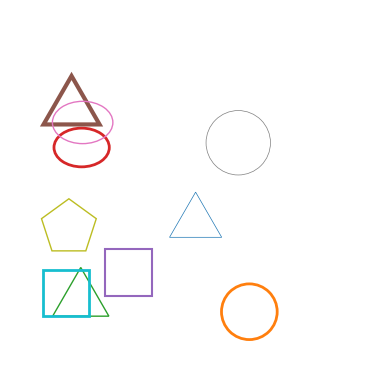[{"shape": "triangle", "thickness": 0.5, "radius": 0.39, "center": [0.508, 0.423]}, {"shape": "circle", "thickness": 2, "radius": 0.36, "center": [0.648, 0.19]}, {"shape": "triangle", "thickness": 1, "radius": 0.42, "center": [0.21, 0.221]}, {"shape": "oval", "thickness": 2, "radius": 0.36, "center": [0.212, 0.617]}, {"shape": "square", "thickness": 1.5, "radius": 0.31, "center": [0.333, 0.292]}, {"shape": "triangle", "thickness": 3, "radius": 0.42, "center": [0.186, 0.719]}, {"shape": "oval", "thickness": 1, "radius": 0.39, "center": [0.215, 0.682]}, {"shape": "circle", "thickness": 0.5, "radius": 0.42, "center": [0.619, 0.629]}, {"shape": "pentagon", "thickness": 1, "radius": 0.37, "center": [0.179, 0.409]}, {"shape": "square", "thickness": 2, "radius": 0.3, "center": [0.172, 0.238]}]